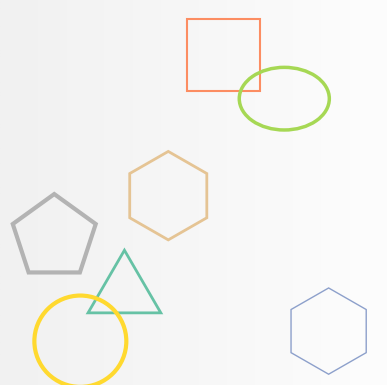[{"shape": "triangle", "thickness": 2, "radius": 0.54, "center": [0.321, 0.242]}, {"shape": "square", "thickness": 1.5, "radius": 0.47, "center": [0.577, 0.858]}, {"shape": "hexagon", "thickness": 1, "radius": 0.56, "center": [0.848, 0.14]}, {"shape": "oval", "thickness": 2.5, "radius": 0.58, "center": [0.734, 0.744]}, {"shape": "circle", "thickness": 3, "radius": 0.59, "center": [0.207, 0.114]}, {"shape": "hexagon", "thickness": 2, "radius": 0.57, "center": [0.434, 0.492]}, {"shape": "pentagon", "thickness": 3, "radius": 0.56, "center": [0.14, 0.383]}]